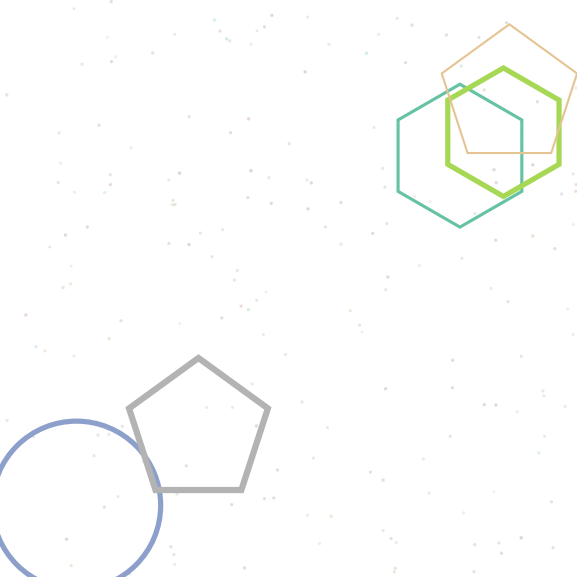[{"shape": "hexagon", "thickness": 1.5, "radius": 0.62, "center": [0.796, 0.73]}, {"shape": "circle", "thickness": 2.5, "radius": 0.73, "center": [0.132, 0.124]}, {"shape": "hexagon", "thickness": 2.5, "radius": 0.56, "center": [0.872, 0.77]}, {"shape": "pentagon", "thickness": 1, "radius": 0.62, "center": [0.882, 0.834]}, {"shape": "pentagon", "thickness": 3, "radius": 0.63, "center": [0.344, 0.253]}]